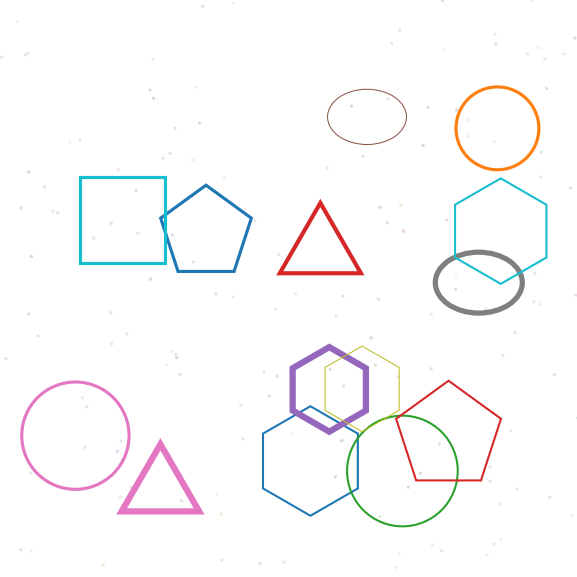[{"shape": "pentagon", "thickness": 1.5, "radius": 0.41, "center": [0.357, 0.596]}, {"shape": "hexagon", "thickness": 1, "radius": 0.47, "center": [0.538, 0.201]}, {"shape": "circle", "thickness": 1.5, "radius": 0.36, "center": [0.861, 0.777]}, {"shape": "circle", "thickness": 1, "radius": 0.48, "center": [0.697, 0.184]}, {"shape": "triangle", "thickness": 2, "radius": 0.41, "center": [0.555, 0.567]}, {"shape": "pentagon", "thickness": 1, "radius": 0.48, "center": [0.777, 0.244]}, {"shape": "hexagon", "thickness": 3, "radius": 0.37, "center": [0.57, 0.325]}, {"shape": "oval", "thickness": 0.5, "radius": 0.34, "center": [0.636, 0.797]}, {"shape": "triangle", "thickness": 3, "radius": 0.39, "center": [0.278, 0.152]}, {"shape": "circle", "thickness": 1.5, "radius": 0.46, "center": [0.131, 0.245]}, {"shape": "oval", "thickness": 2.5, "radius": 0.38, "center": [0.829, 0.51]}, {"shape": "hexagon", "thickness": 0.5, "radius": 0.37, "center": [0.627, 0.326]}, {"shape": "square", "thickness": 1.5, "radius": 0.37, "center": [0.212, 0.618]}, {"shape": "hexagon", "thickness": 1, "radius": 0.46, "center": [0.867, 0.599]}]